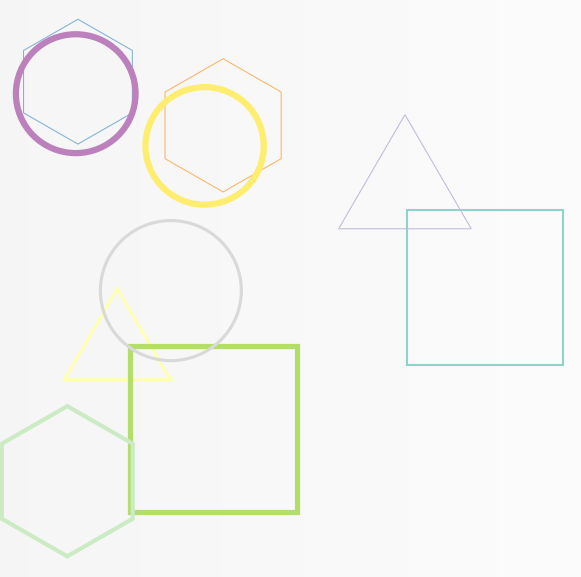[{"shape": "square", "thickness": 1, "radius": 0.67, "center": [0.835, 0.501]}, {"shape": "triangle", "thickness": 1.5, "radius": 0.53, "center": [0.202, 0.394]}, {"shape": "triangle", "thickness": 0.5, "radius": 0.66, "center": [0.697, 0.669]}, {"shape": "hexagon", "thickness": 0.5, "radius": 0.54, "center": [0.134, 0.858]}, {"shape": "hexagon", "thickness": 0.5, "radius": 0.58, "center": [0.384, 0.782]}, {"shape": "square", "thickness": 2.5, "radius": 0.72, "center": [0.367, 0.256]}, {"shape": "circle", "thickness": 1.5, "radius": 0.61, "center": [0.294, 0.496]}, {"shape": "circle", "thickness": 3, "radius": 0.51, "center": [0.13, 0.837]}, {"shape": "hexagon", "thickness": 2, "radius": 0.65, "center": [0.116, 0.166]}, {"shape": "circle", "thickness": 3, "radius": 0.51, "center": [0.352, 0.747]}]